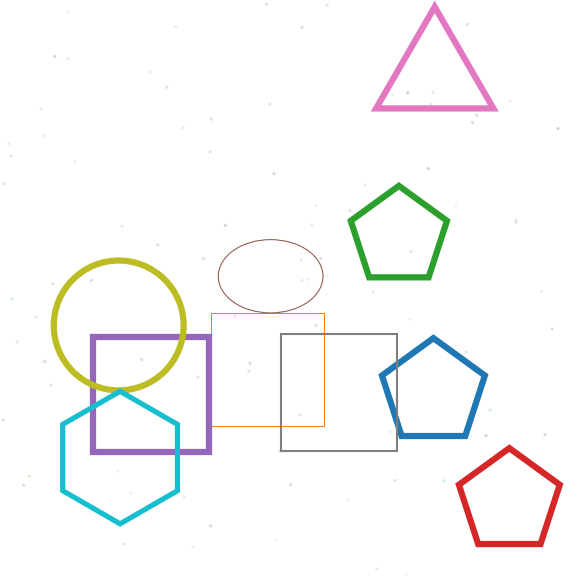[{"shape": "pentagon", "thickness": 3, "radius": 0.47, "center": [0.751, 0.32]}, {"shape": "square", "thickness": 0.5, "radius": 0.49, "center": [0.464, 0.36]}, {"shape": "pentagon", "thickness": 3, "radius": 0.44, "center": [0.691, 0.59]}, {"shape": "pentagon", "thickness": 3, "radius": 0.46, "center": [0.882, 0.131]}, {"shape": "square", "thickness": 3, "radius": 0.5, "center": [0.261, 0.316]}, {"shape": "oval", "thickness": 0.5, "radius": 0.45, "center": [0.469, 0.521]}, {"shape": "triangle", "thickness": 3, "radius": 0.59, "center": [0.753, 0.87]}, {"shape": "square", "thickness": 1, "radius": 0.5, "center": [0.588, 0.32]}, {"shape": "circle", "thickness": 3, "radius": 0.56, "center": [0.206, 0.436]}, {"shape": "hexagon", "thickness": 2.5, "radius": 0.57, "center": [0.208, 0.207]}]